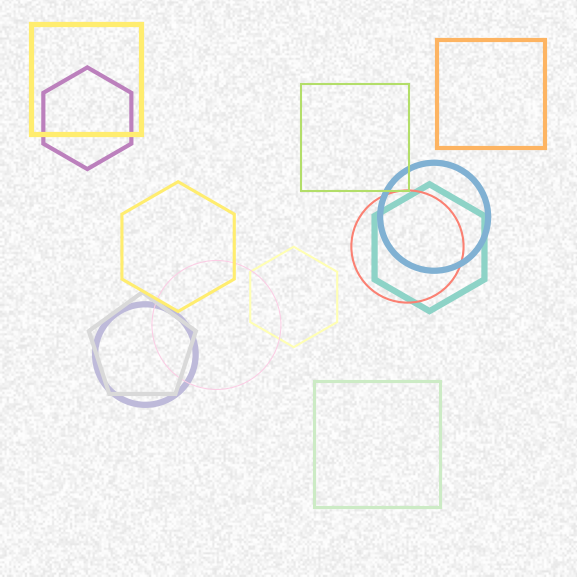[{"shape": "hexagon", "thickness": 3, "radius": 0.55, "center": [0.744, 0.57]}, {"shape": "hexagon", "thickness": 1, "radius": 0.43, "center": [0.509, 0.485]}, {"shape": "circle", "thickness": 3, "radius": 0.44, "center": [0.252, 0.385]}, {"shape": "circle", "thickness": 1, "radius": 0.49, "center": [0.706, 0.572]}, {"shape": "circle", "thickness": 3, "radius": 0.47, "center": [0.752, 0.624]}, {"shape": "square", "thickness": 2, "radius": 0.47, "center": [0.851, 0.837]}, {"shape": "square", "thickness": 1, "radius": 0.47, "center": [0.615, 0.761]}, {"shape": "circle", "thickness": 0.5, "radius": 0.56, "center": [0.375, 0.436]}, {"shape": "pentagon", "thickness": 2, "radius": 0.49, "center": [0.247, 0.396]}, {"shape": "hexagon", "thickness": 2, "radius": 0.44, "center": [0.151, 0.794]}, {"shape": "square", "thickness": 1.5, "radius": 0.55, "center": [0.654, 0.23]}, {"shape": "square", "thickness": 2.5, "radius": 0.48, "center": [0.149, 0.863]}, {"shape": "hexagon", "thickness": 1.5, "radius": 0.56, "center": [0.308, 0.572]}]